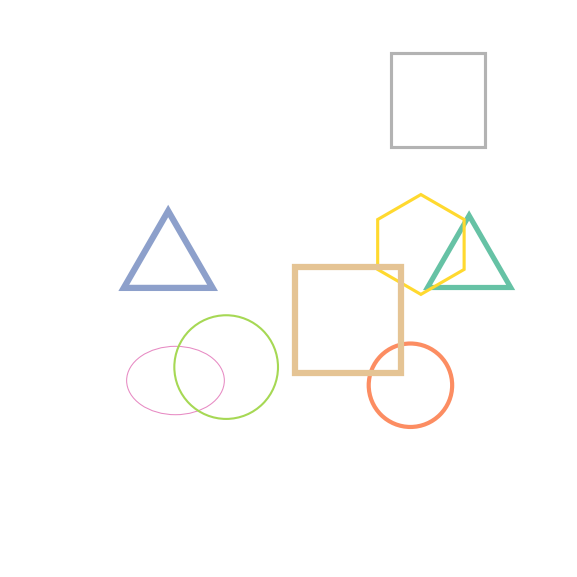[{"shape": "triangle", "thickness": 2.5, "radius": 0.42, "center": [0.812, 0.543]}, {"shape": "circle", "thickness": 2, "radius": 0.36, "center": [0.711, 0.332]}, {"shape": "triangle", "thickness": 3, "radius": 0.44, "center": [0.291, 0.545]}, {"shape": "oval", "thickness": 0.5, "radius": 0.42, "center": [0.304, 0.34]}, {"shape": "circle", "thickness": 1, "radius": 0.45, "center": [0.392, 0.363]}, {"shape": "hexagon", "thickness": 1.5, "radius": 0.43, "center": [0.729, 0.576]}, {"shape": "square", "thickness": 3, "radius": 0.46, "center": [0.602, 0.445]}, {"shape": "square", "thickness": 1.5, "radius": 0.41, "center": [0.758, 0.826]}]